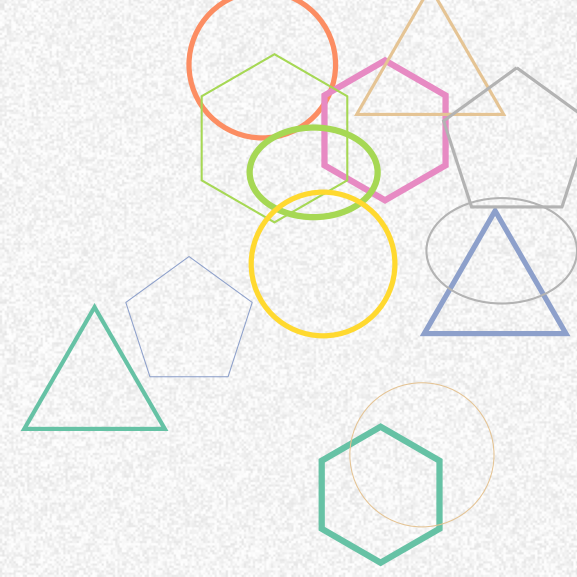[{"shape": "hexagon", "thickness": 3, "radius": 0.59, "center": [0.659, 0.142]}, {"shape": "triangle", "thickness": 2, "radius": 0.7, "center": [0.164, 0.327]}, {"shape": "circle", "thickness": 2.5, "radius": 0.63, "center": [0.454, 0.887]}, {"shape": "triangle", "thickness": 2.5, "radius": 0.71, "center": [0.857, 0.492]}, {"shape": "pentagon", "thickness": 0.5, "radius": 0.58, "center": [0.327, 0.44]}, {"shape": "hexagon", "thickness": 3, "radius": 0.61, "center": [0.667, 0.773]}, {"shape": "hexagon", "thickness": 1, "radius": 0.73, "center": [0.475, 0.76]}, {"shape": "oval", "thickness": 3, "radius": 0.55, "center": [0.543, 0.701]}, {"shape": "circle", "thickness": 2.5, "radius": 0.62, "center": [0.559, 0.542]}, {"shape": "triangle", "thickness": 1.5, "radius": 0.73, "center": [0.745, 0.874]}, {"shape": "circle", "thickness": 0.5, "radius": 0.62, "center": [0.731, 0.212]}, {"shape": "pentagon", "thickness": 1.5, "radius": 0.67, "center": [0.895, 0.749]}, {"shape": "oval", "thickness": 1, "radius": 0.65, "center": [0.869, 0.565]}]